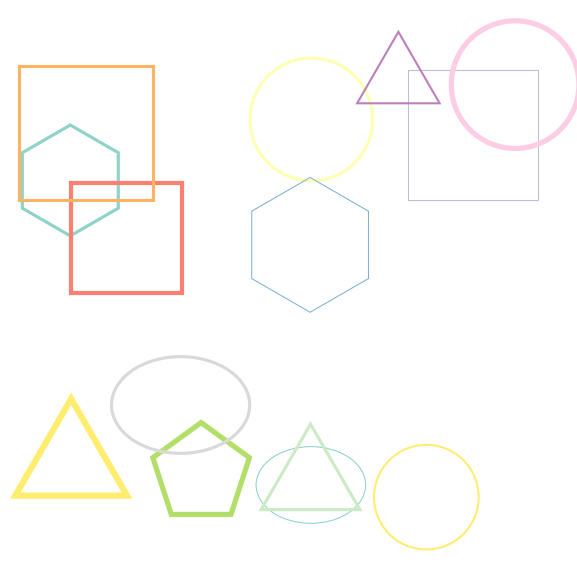[{"shape": "oval", "thickness": 0.5, "radius": 0.47, "center": [0.538, 0.159]}, {"shape": "hexagon", "thickness": 1.5, "radius": 0.48, "center": [0.122, 0.687]}, {"shape": "circle", "thickness": 1.5, "radius": 0.53, "center": [0.539, 0.792]}, {"shape": "square", "thickness": 0.5, "radius": 0.56, "center": [0.82, 0.765]}, {"shape": "square", "thickness": 2, "radius": 0.48, "center": [0.22, 0.587]}, {"shape": "hexagon", "thickness": 0.5, "radius": 0.58, "center": [0.537, 0.575]}, {"shape": "square", "thickness": 1.5, "radius": 0.58, "center": [0.149, 0.769]}, {"shape": "pentagon", "thickness": 2.5, "radius": 0.44, "center": [0.348, 0.179]}, {"shape": "circle", "thickness": 2.5, "radius": 0.55, "center": [0.892, 0.853]}, {"shape": "oval", "thickness": 1.5, "radius": 0.6, "center": [0.313, 0.298]}, {"shape": "triangle", "thickness": 1, "radius": 0.41, "center": [0.69, 0.861]}, {"shape": "triangle", "thickness": 1.5, "radius": 0.49, "center": [0.538, 0.166]}, {"shape": "circle", "thickness": 1, "radius": 0.45, "center": [0.738, 0.138]}, {"shape": "triangle", "thickness": 3, "radius": 0.56, "center": [0.123, 0.197]}]